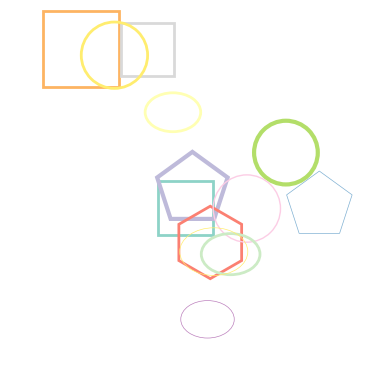[{"shape": "square", "thickness": 2, "radius": 0.35, "center": [0.481, 0.46]}, {"shape": "oval", "thickness": 2, "radius": 0.36, "center": [0.449, 0.708]}, {"shape": "pentagon", "thickness": 3, "radius": 0.48, "center": [0.5, 0.509]}, {"shape": "hexagon", "thickness": 2, "radius": 0.47, "center": [0.546, 0.37]}, {"shape": "pentagon", "thickness": 0.5, "radius": 0.45, "center": [0.83, 0.466]}, {"shape": "square", "thickness": 2, "radius": 0.49, "center": [0.211, 0.874]}, {"shape": "circle", "thickness": 3, "radius": 0.41, "center": [0.743, 0.604]}, {"shape": "circle", "thickness": 1, "radius": 0.44, "center": [0.641, 0.458]}, {"shape": "square", "thickness": 2, "radius": 0.34, "center": [0.384, 0.871]}, {"shape": "oval", "thickness": 0.5, "radius": 0.35, "center": [0.539, 0.171]}, {"shape": "oval", "thickness": 2, "radius": 0.38, "center": [0.599, 0.34]}, {"shape": "circle", "thickness": 2, "radius": 0.43, "center": [0.297, 0.857]}, {"shape": "oval", "thickness": 0.5, "radius": 0.44, "center": [0.555, 0.346]}]